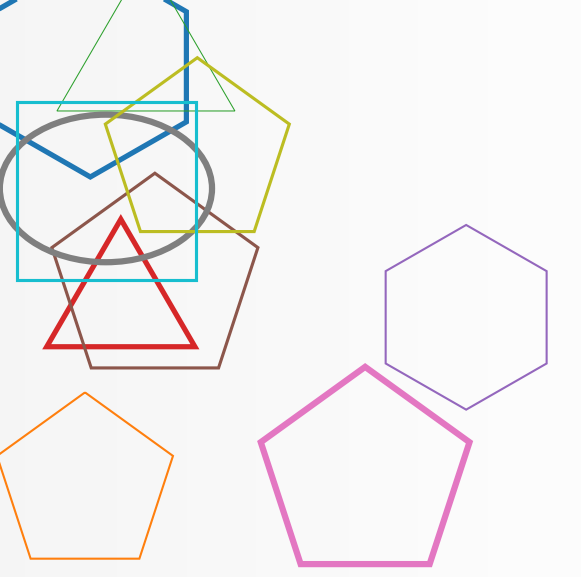[{"shape": "hexagon", "thickness": 2.5, "radius": 0.95, "center": [0.155, 0.884]}, {"shape": "pentagon", "thickness": 1, "radius": 0.8, "center": [0.146, 0.16]}, {"shape": "triangle", "thickness": 0.5, "radius": 0.88, "center": [0.251, 0.895]}, {"shape": "triangle", "thickness": 2.5, "radius": 0.74, "center": [0.208, 0.472]}, {"shape": "hexagon", "thickness": 1, "radius": 0.8, "center": [0.802, 0.45]}, {"shape": "pentagon", "thickness": 1.5, "radius": 0.93, "center": [0.266, 0.513]}, {"shape": "pentagon", "thickness": 3, "radius": 0.94, "center": [0.628, 0.175]}, {"shape": "oval", "thickness": 3, "radius": 0.91, "center": [0.182, 0.673]}, {"shape": "pentagon", "thickness": 1.5, "radius": 0.83, "center": [0.339, 0.733]}, {"shape": "square", "thickness": 1.5, "radius": 0.77, "center": [0.184, 0.669]}]